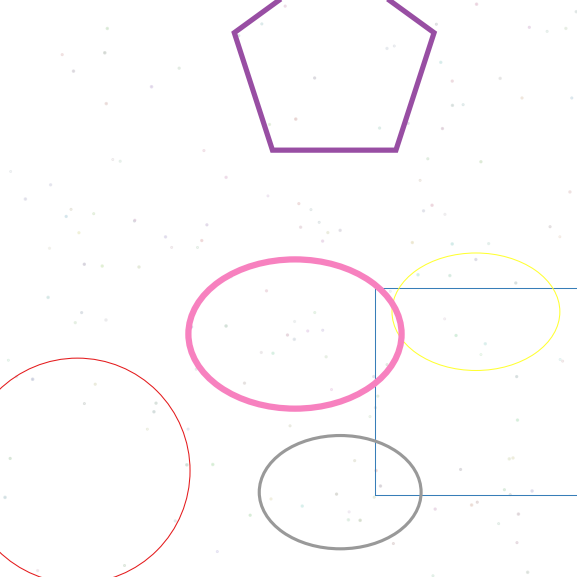[{"shape": "circle", "thickness": 0.5, "radius": 0.97, "center": [0.134, 0.184]}, {"shape": "square", "thickness": 0.5, "radius": 0.9, "center": [0.828, 0.322]}, {"shape": "pentagon", "thickness": 2.5, "radius": 0.91, "center": [0.579, 0.886]}, {"shape": "oval", "thickness": 0.5, "radius": 0.73, "center": [0.824, 0.459]}, {"shape": "oval", "thickness": 3, "radius": 0.92, "center": [0.511, 0.421]}, {"shape": "oval", "thickness": 1.5, "radius": 0.7, "center": [0.589, 0.147]}]